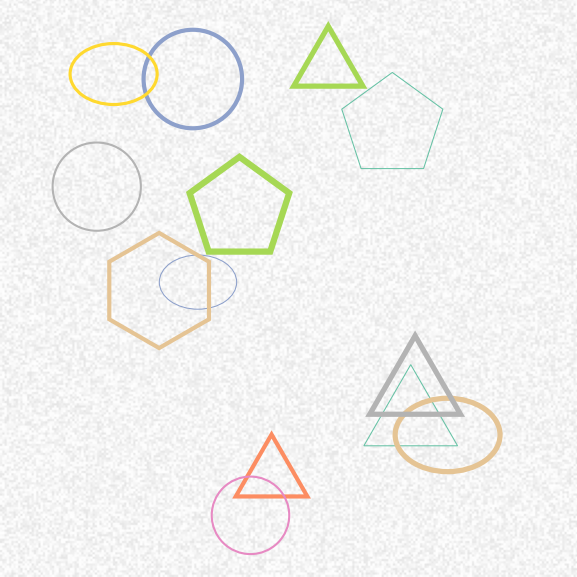[{"shape": "pentagon", "thickness": 0.5, "radius": 0.46, "center": [0.679, 0.782]}, {"shape": "triangle", "thickness": 0.5, "radius": 0.47, "center": [0.711, 0.274]}, {"shape": "triangle", "thickness": 2, "radius": 0.36, "center": [0.47, 0.175]}, {"shape": "oval", "thickness": 0.5, "radius": 0.33, "center": [0.343, 0.511]}, {"shape": "circle", "thickness": 2, "radius": 0.43, "center": [0.334, 0.862]}, {"shape": "circle", "thickness": 1, "radius": 0.34, "center": [0.434, 0.107]}, {"shape": "pentagon", "thickness": 3, "radius": 0.45, "center": [0.415, 0.637]}, {"shape": "triangle", "thickness": 2.5, "radius": 0.35, "center": [0.568, 0.885]}, {"shape": "oval", "thickness": 1.5, "radius": 0.38, "center": [0.197, 0.871]}, {"shape": "hexagon", "thickness": 2, "radius": 0.5, "center": [0.276, 0.496]}, {"shape": "oval", "thickness": 2.5, "radius": 0.45, "center": [0.775, 0.246]}, {"shape": "circle", "thickness": 1, "radius": 0.38, "center": [0.168, 0.676]}, {"shape": "triangle", "thickness": 2.5, "radius": 0.45, "center": [0.719, 0.327]}]